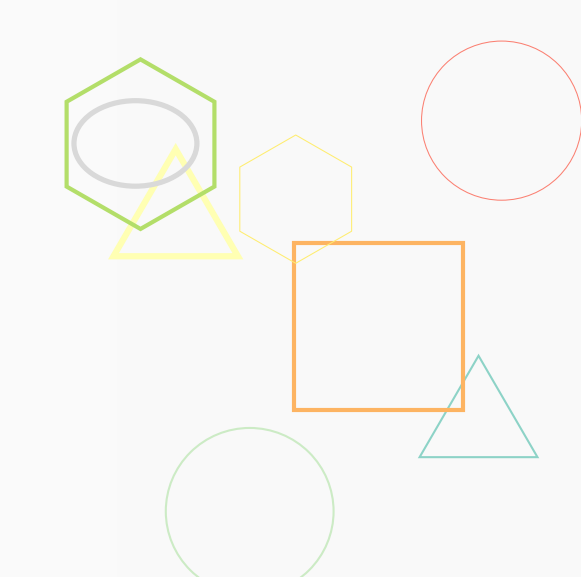[{"shape": "triangle", "thickness": 1, "radius": 0.59, "center": [0.823, 0.266]}, {"shape": "triangle", "thickness": 3, "radius": 0.62, "center": [0.302, 0.617]}, {"shape": "circle", "thickness": 0.5, "radius": 0.69, "center": [0.863, 0.79]}, {"shape": "square", "thickness": 2, "radius": 0.72, "center": [0.651, 0.433]}, {"shape": "hexagon", "thickness": 2, "radius": 0.73, "center": [0.242, 0.749]}, {"shape": "oval", "thickness": 2.5, "radius": 0.53, "center": [0.233, 0.751]}, {"shape": "circle", "thickness": 1, "radius": 0.72, "center": [0.43, 0.114]}, {"shape": "hexagon", "thickness": 0.5, "radius": 0.56, "center": [0.509, 0.654]}]